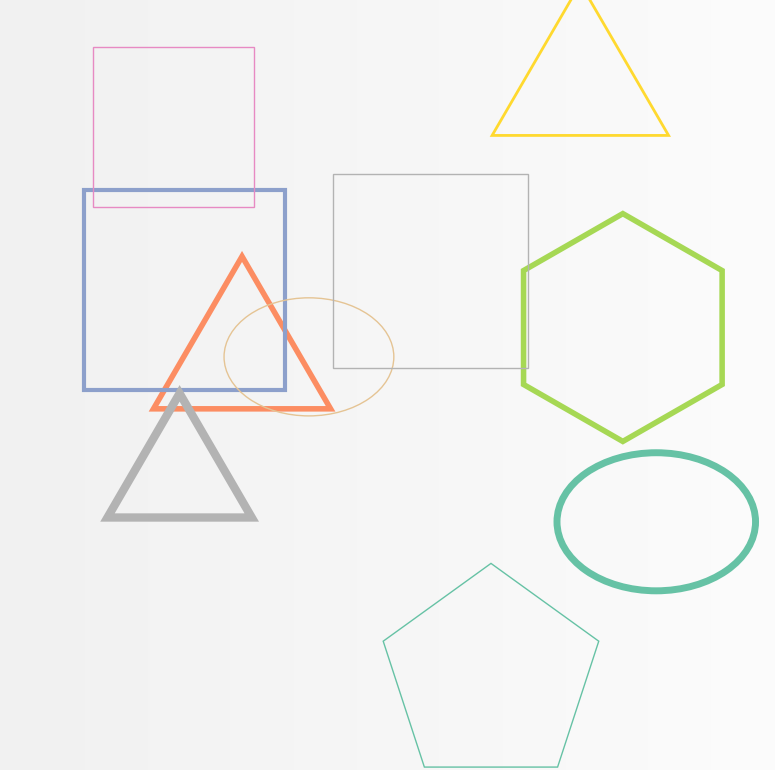[{"shape": "pentagon", "thickness": 0.5, "radius": 0.73, "center": [0.634, 0.122]}, {"shape": "oval", "thickness": 2.5, "radius": 0.64, "center": [0.847, 0.322]}, {"shape": "triangle", "thickness": 2, "radius": 0.66, "center": [0.312, 0.535]}, {"shape": "square", "thickness": 1.5, "radius": 0.65, "center": [0.238, 0.623]}, {"shape": "square", "thickness": 0.5, "radius": 0.52, "center": [0.224, 0.835]}, {"shape": "hexagon", "thickness": 2, "radius": 0.74, "center": [0.804, 0.575]}, {"shape": "triangle", "thickness": 1, "radius": 0.66, "center": [0.749, 0.89]}, {"shape": "oval", "thickness": 0.5, "radius": 0.55, "center": [0.399, 0.537]}, {"shape": "triangle", "thickness": 3, "radius": 0.54, "center": [0.232, 0.382]}, {"shape": "square", "thickness": 0.5, "radius": 0.63, "center": [0.555, 0.648]}]